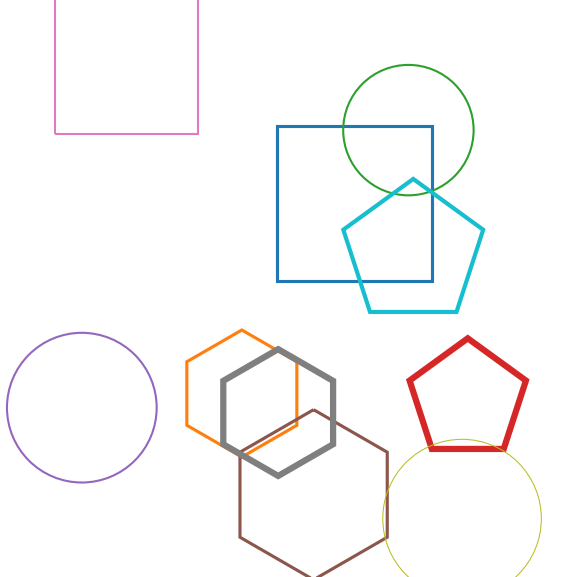[{"shape": "square", "thickness": 1.5, "radius": 0.67, "center": [0.614, 0.647]}, {"shape": "hexagon", "thickness": 1.5, "radius": 0.55, "center": [0.419, 0.318]}, {"shape": "circle", "thickness": 1, "radius": 0.56, "center": [0.707, 0.774]}, {"shape": "pentagon", "thickness": 3, "radius": 0.53, "center": [0.81, 0.307]}, {"shape": "circle", "thickness": 1, "radius": 0.65, "center": [0.142, 0.293]}, {"shape": "hexagon", "thickness": 1.5, "radius": 0.74, "center": [0.543, 0.143]}, {"shape": "square", "thickness": 1, "radius": 0.62, "center": [0.219, 0.892]}, {"shape": "hexagon", "thickness": 3, "radius": 0.55, "center": [0.482, 0.285]}, {"shape": "circle", "thickness": 0.5, "radius": 0.69, "center": [0.8, 0.101]}, {"shape": "pentagon", "thickness": 2, "radius": 0.64, "center": [0.716, 0.562]}]